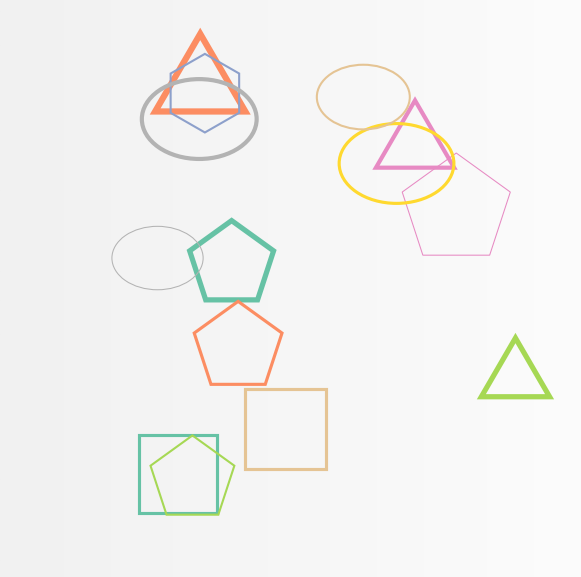[{"shape": "square", "thickness": 1.5, "radius": 0.34, "center": [0.306, 0.178]}, {"shape": "pentagon", "thickness": 2.5, "radius": 0.38, "center": [0.398, 0.541]}, {"shape": "pentagon", "thickness": 1.5, "radius": 0.4, "center": [0.41, 0.398]}, {"shape": "triangle", "thickness": 3, "radius": 0.45, "center": [0.344, 0.851]}, {"shape": "hexagon", "thickness": 1, "radius": 0.34, "center": [0.353, 0.838]}, {"shape": "triangle", "thickness": 2, "radius": 0.39, "center": [0.714, 0.748]}, {"shape": "pentagon", "thickness": 0.5, "radius": 0.49, "center": [0.785, 0.636]}, {"shape": "triangle", "thickness": 2.5, "radius": 0.34, "center": [0.887, 0.346]}, {"shape": "pentagon", "thickness": 1, "radius": 0.38, "center": [0.331, 0.169]}, {"shape": "oval", "thickness": 1.5, "radius": 0.49, "center": [0.682, 0.716]}, {"shape": "square", "thickness": 1.5, "radius": 0.35, "center": [0.491, 0.257]}, {"shape": "oval", "thickness": 1, "radius": 0.4, "center": [0.625, 0.831]}, {"shape": "oval", "thickness": 0.5, "radius": 0.39, "center": [0.271, 0.552]}, {"shape": "oval", "thickness": 2, "radius": 0.49, "center": [0.343, 0.793]}]